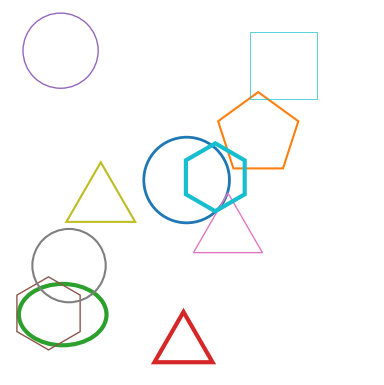[{"shape": "circle", "thickness": 2, "radius": 0.56, "center": [0.485, 0.532]}, {"shape": "pentagon", "thickness": 1.5, "radius": 0.55, "center": [0.671, 0.651]}, {"shape": "oval", "thickness": 3, "radius": 0.57, "center": [0.163, 0.183]}, {"shape": "triangle", "thickness": 3, "radius": 0.44, "center": [0.477, 0.103]}, {"shape": "circle", "thickness": 1, "radius": 0.49, "center": [0.157, 0.868]}, {"shape": "hexagon", "thickness": 1, "radius": 0.47, "center": [0.126, 0.186]}, {"shape": "triangle", "thickness": 1, "radius": 0.52, "center": [0.592, 0.395]}, {"shape": "circle", "thickness": 1.5, "radius": 0.48, "center": [0.179, 0.31]}, {"shape": "triangle", "thickness": 1.5, "radius": 0.52, "center": [0.262, 0.475]}, {"shape": "hexagon", "thickness": 3, "radius": 0.44, "center": [0.559, 0.539]}, {"shape": "square", "thickness": 0.5, "radius": 0.44, "center": [0.736, 0.83]}]